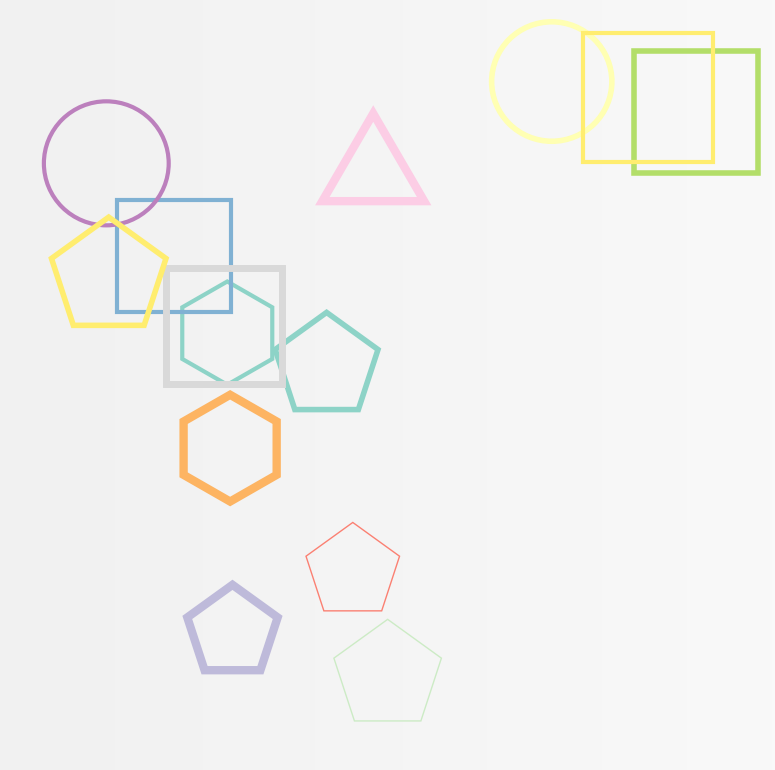[{"shape": "pentagon", "thickness": 2, "radius": 0.35, "center": [0.421, 0.525]}, {"shape": "hexagon", "thickness": 1.5, "radius": 0.34, "center": [0.293, 0.567]}, {"shape": "circle", "thickness": 2, "radius": 0.39, "center": [0.712, 0.894]}, {"shape": "pentagon", "thickness": 3, "radius": 0.31, "center": [0.3, 0.179]}, {"shape": "pentagon", "thickness": 0.5, "radius": 0.32, "center": [0.455, 0.258]}, {"shape": "square", "thickness": 1.5, "radius": 0.37, "center": [0.224, 0.667]}, {"shape": "hexagon", "thickness": 3, "radius": 0.35, "center": [0.297, 0.418]}, {"shape": "square", "thickness": 2, "radius": 0.4, "center": [0.898, 0.855]}, {"shape": "triangle", "thickness": 3, "radius": 0.38, "center": [0.482, 0.777]}, {"shape": "square", "thickness": 2.5, "radius": 0.38, "center": [0.289, 0.577]}, {"shape": "circle", "thickness": 1.5, "radius": 0.4, "center": [0.137, 0.788]}, {"shape": "pentagon", "thickness": 0.5, "radius": 0.36, "center": [0.5, 0.123]}, {"shape": "square", "thickness": 1.5, "radius": 0.42, "center": [0.836, 0.873]}, {"shape": "pentagon", "thickness": 2, "radius": 0.39, "center": [0.14, 0.64]}]